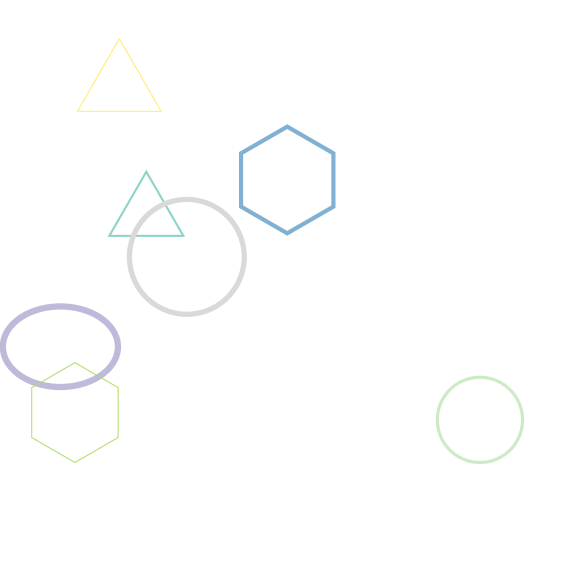[{"shape": "triangle", "thickness": 1, "radius": 0.37, "center": [0.253, 0.628]}, {"shape": "oval", "thickness": 3, "radius": 0.5, "center": [0.105, 0.399]}, {"shape": "hexagon", "thickness": 2, "radius": 0.46, "center": [0.497, 0.688]}, {"shape": "hexagon", "thickness": 0.5, "radius": 0.43, "center": [0.13, 0.285]}, {"shape": "circle", "thickness": 2.5, "radius": 0.5, "center": [0.324, 0.554]}, {"shape": "circle", "thickness": 1.5, "radius": 0.37, "center": [0.831, 0.272]}, {"shape": "triangle", "thickness": 0.5, "radius": 0.42, "center": [0.207, 0.848]}]